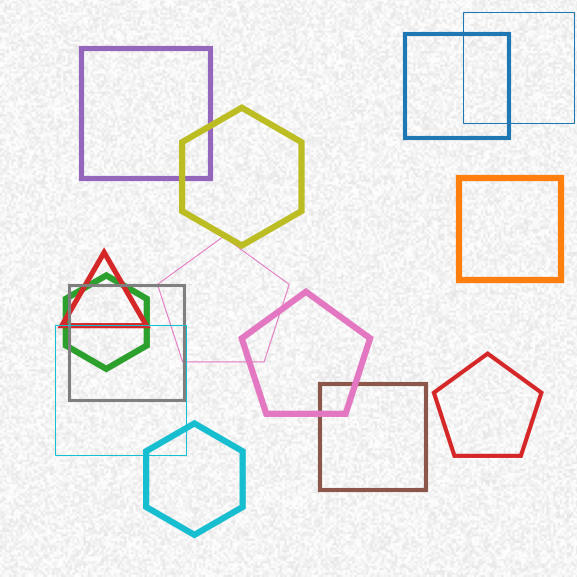[{"shape": "square", "thickness": 2, "radius": 0.45, "center": [0.791, 0.85]}, {"shape": "square", "thickness": 0.5, "radius": 0.48, "center": [0.898, 0.882]}, {"shape": "square", "thickness": 3, "radius": 0.44, "center": [0.883, 0.603]}, {"shape": "hexagon", "thickness": 3, "radius": 0.4, "center": [0.184, 0.441]}, {"shape": "triangle", "thickness": 2.5, "radius": 0.42, "center": [0.18, 0.478]}, {"shape": "pentagon", "thickness": 2, "radius": 0.49, "center": [0.844, 0.289]}, {"shape": "square", "thickness": 2.5, "radius": 0.56, "center": [0.252, 0.804]}, {"shape": "square", "thickness": 2, "radius": 0.46, "center": [0.646, 0.242]}, {"shape": "pentagon", "thickness": 3, "radius": 0.58, "center": [0.53, 0.377]}, {"shape": "pentagon", "thickness": 0.5, "radius": 0.6, "center": [0.387, 0.47]}, {"shape": "square", "thickness": 1.5, "radius": 0.5, "center": [0.219, 0.406]}, {"shape": "hexagon", "thickness": 3, "radius": 0.6, "center": [0.419, 0.693]}, {"shape": "hexagon", "thickness": 3, "radius": 0.48, "center": [0.337, 0.169]}, {"shape": "square", "thickness": 0.5, "radius": 0.56, "center": [0.208, 0.324]}]